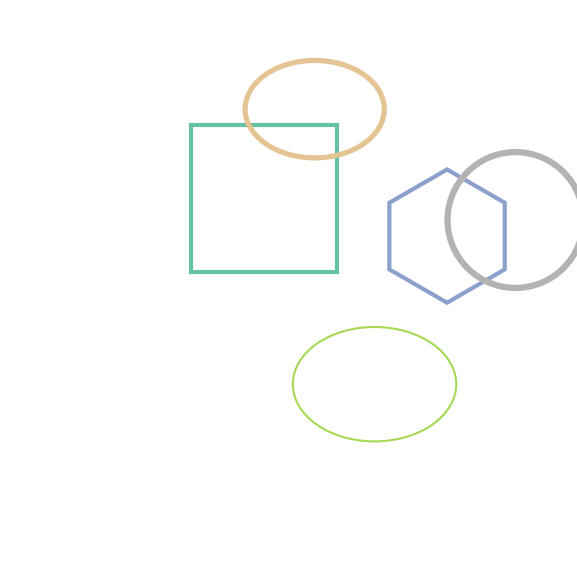[{"shape": "square", "thickness": 2, "radius": 0.64, "center": [0.457, 0.655]}, {"shape": "hexagon", "thickness": 2, "radius": 0.58, "center": [0.774, 0.59]}, {"shape": "oval", "thickness": 1, "radius": 0.71, "center": [0.649, 0.334]}, {"shape": "oval", "thickness": 2.5, "radius": 0.6, "center": [0.545, 0.81]}, {"shape": "circle", "thickness": 3, "radius": 0.59, "center": [0.893, 0.618]}]